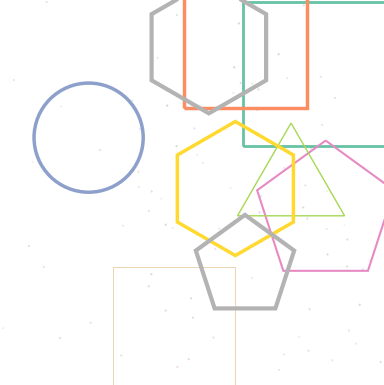[{"shape": "square", "thickness": 2, "radius": 0.94, "center": [0.819, 0.807]}, {"shape": "square", "thickness": 2.5, "radius": 0.8, "center": [0.638, 0.878]}, {"shape": "circle", "thickness": 2.5, "radius": 0.71, "center": [0.23, 0.642]}, {"shape": "pentagon", "thickness": 1.5, "radius": 0.94, "center": [0.846, 0.448]}, {"shape": "triangle", "thickness": 1, "radius": 0.8, "center": [0.756, 0.52]}, {"shape": "hexagon", "thickness": 2.5, "radius": 0.87, "center": [0.611, 0.51]}, {"shape": "square", "thickness": 0.5, "radius": 0.79, "center": [0.451, 0.149]}, {"shape": "hexagon", "thickness": 3, "radius": 0.86, "center": [0.542, 0.877]}, {"shape": "pentagon", "thickness": 3, "radius": 0.67, "center": [0.636, 0.308]}]